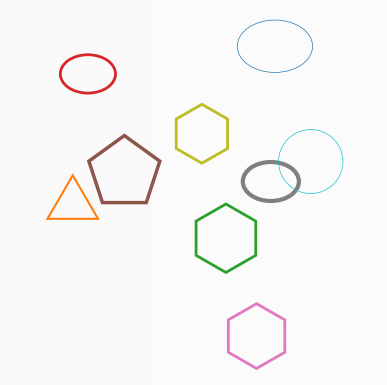[{"shape": "oval", "thickness": 0.5, "radius": 0.49, "center": [0.709, 0.88]}, {"shape": "triangle", "thickness": 1.5, "radius": 0.38, "center": [0.188, 0.469]}, {"shape": "hexagon", "thickness": 2, "radius": 0.44, "center": [0.583, 0.381]}, {"shape": "oval", "thickness": 2, "radius": 0.36, "center": [0.227, 0.808]}, {"shape": "pentagon", "thickness": 2.5, "radius": 0.48, "center": [0.321, 0.552]}, {"shape": "hexagon", "thickness": 2, "radius": 0.42, "center": [0.662, 0.127]}, {"shape": "oval", "thickness": 3, "radius": 0.36, "center": [0.699, 0.529]}, {"shape": "hexagon", "thickness": 2, "radius": 0.38, "center": [0.521, 0.653]}, {"shape": "circle", "thickness": 0.5, "radius": 0.42, "center": [0.802, 0.58]}]